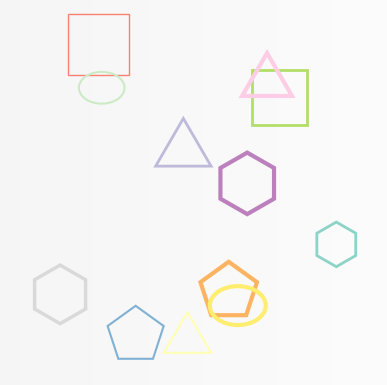[{"shape": "hexagon", "thickness": 2, "radius": 0.29, "center": [0.868, 0.365]}, {"shape": "triangle", "thickness": 1.5, "radius": 0.35, "center": [0.484, 0.119]}, {"shape": "triangle", "thickness": 2, "radius": 0.41, "center": [0.473, 0.61]}, {"shape": "square", "thickness": 1, "radius": 0.39, "center": [0.255, 0.885]}, {"shape": "pentagon", "thickness": 1.5, "radius": 0.38, "center": [0.35, 0.13]}, {"shape": "pentagon", "thickness": 3, "radius": 0.38, "center": [0.59, 0.243]}, {"shape": "square", "thickness": 2, "radius": 0.36, "center": [0.721, 0.746]}, {"shape": "triangle", "thickness": 3, "radius": 0.37, "center": [0.689, 0.788]}, {"shape": "hexagon", "thickness": 2.5, "radius": 0.38, "center": [0.155, 0.235]}, {"shape": "hexagon", "thickness": 3, "radius": 0.4, "center": [0.638, 0.524]}, {"shape": "oval", "thickness": 1.5, "radius": 0.29, "center": [0.262, 0.772]}, {"shape": "oval", "thickness": 3, "radius": 0.36, "center": [0.614, 0.206]}]